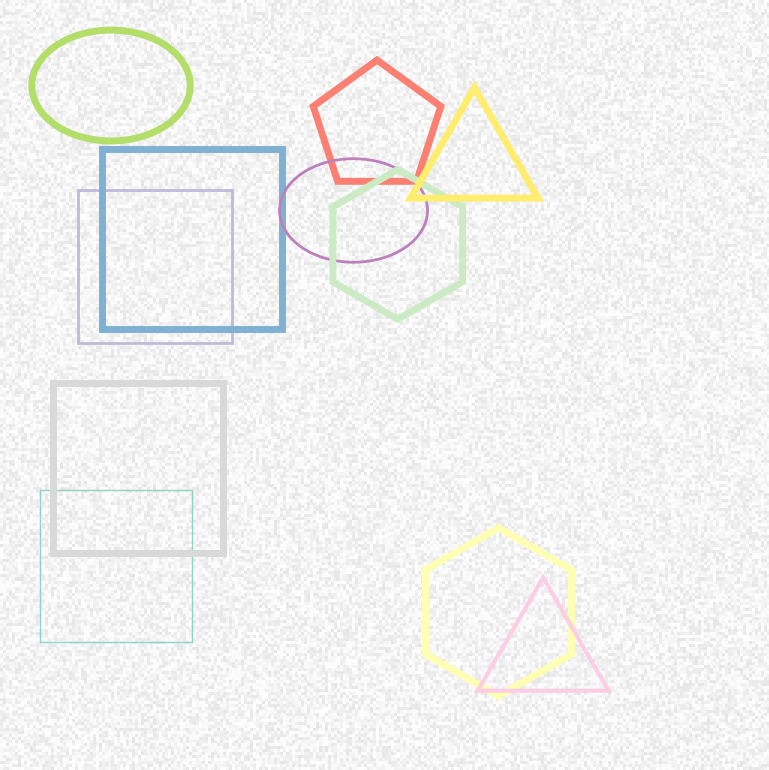[{"shape": "square", "thickness": 0.5, "radius": 0.49, "center": [0.151, 0.265]}, {"shape": "hexagon", "thickness": 2.5, "radius": 0.55, "center": [0.647, 0.205]}, {"shape": "square", "thickness": 1, "radius": 0.5, "center": [0.201, 0.654]}, {"shape": "pentagon", "thickness": 2.5, "radius": 0.44, "center": [0.49, 0.835]}, {"shape": "square", "thickness": 2.5, "radius": 0.58, "center": [0.25, 0.69]}, {"shape": "oval", "thickness": 2.5, "radius": 0.51, "center": [0.144, 0.889]}, {"shape": "triangle", "thickness": 1.5, "radius": 0.49, "center": [0.705, 0.152]}, {"shape": "square", "thickness": 2.5, "radius": 0.55, "center": [0.179, 0.392]}, {"shape": "oval", "thickness": 1, "radius": 0.48, "center": [0.459, 0.727]}, {"shape": "hexagon", "thickness": 2.5, "radius": 0.49, "center": [0.517, 0.683]}, {"shape": "triangle", "thickness": 2.5, "radius": 0.48, "center": [0.616, 0.791]}]